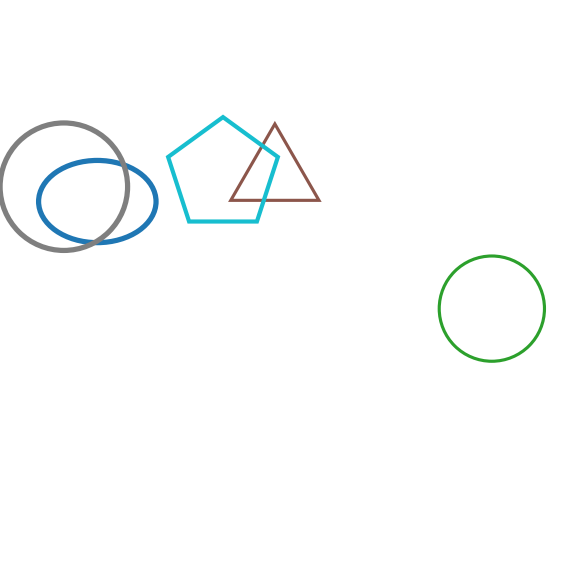[{"shape": "oval", "thickness": 2.5, "radius": 0.51, "center": [0.169, 0.65]}, {"shape": "circle", "thickness": 1.5, "radius": 0.46, "center": [0.852, 0.465]}, {"shape": "triangle", "thickness": 1.5, "radius": 0.44, "center": [0.476, 0.696]}, {"shape": "circle", "thickness": 2.5, "radius": 0.55, "center": [0.111, 0.676]}, {"shape": "pentagon", "thickness": 2, "radius": 0.5, "center": [0.386, 0.696]}]